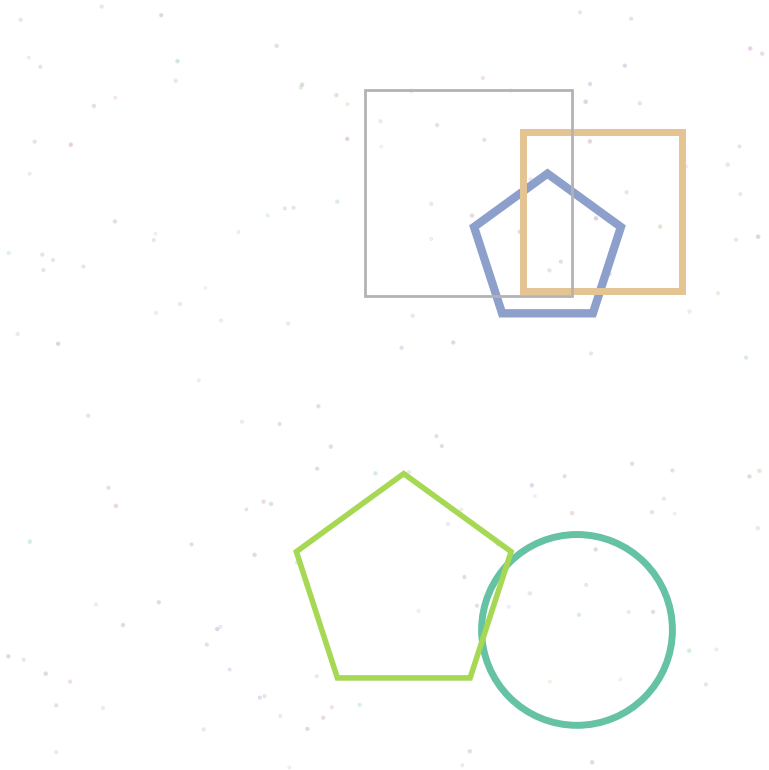[{"shape": "circle", "thickness": 2.5, "radius": 0.62, "center": [0.749, 0.182]}, {"shape": "pentagon", "thickness": 3, "radius": 0.5, "center": [0.711, 0.674]}, {"shape": "pentagon", "thickness": 2, "radius": 0.73, "center": [0.524, 0.238]}, {"shape": "square", "thickness": 2.5, "radius": 0.51, "center": [0.783, 0.725]}, {"shape": "square", "thickness": 1, "radius": 0.67, "center": [0.609, 0.749]}]